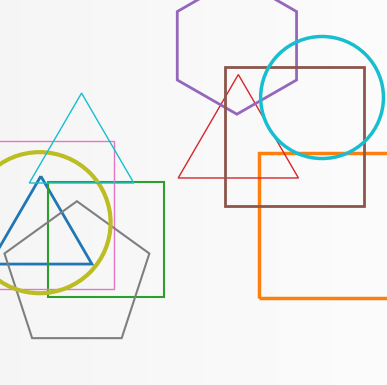[{"shape": "triangle", "thickness": 2, "radius": 0.76, "center": [0.105, 0.39]}, {"shape": "square", "thickness": 2.5, "radius": 0.94, "center": [0.855, 0.414]}, {"shape": "square", "thickness": 1.5, "radius": 0.75, "center": [0.274, 0.379]}, {"shape": "triangle", "thickness": 1, "radius": 0.9, "center": [0.615, 0.627]}, {"shape": "hexagon", "thickness": 2, "radius": 0.89, "center": [0.611, 0.881]}, {"shape": "square", "thickness": 2, "radius": 0.9, "center": [0.759, 0.645]}, {"shape": "square", "thickness": 1, "radius": 0.96, "center": [0.103, 0.441]}, {"shape": "pentagon", "thickness": 1.5, "radius": 0.98, "center": [0.198, 0.281]}, {"shape": "circle", "thickness": 3, "radius": 0.92, "center": [0.102, 0.422]}, {"shape": "triangle", "thickness": 1, "radius": 0.78, "center": [0.21, 0.603]}, {"shape": "circle", "thickness": 2.5, "radius": 0.79, "center": [0.831, 0.747]}]